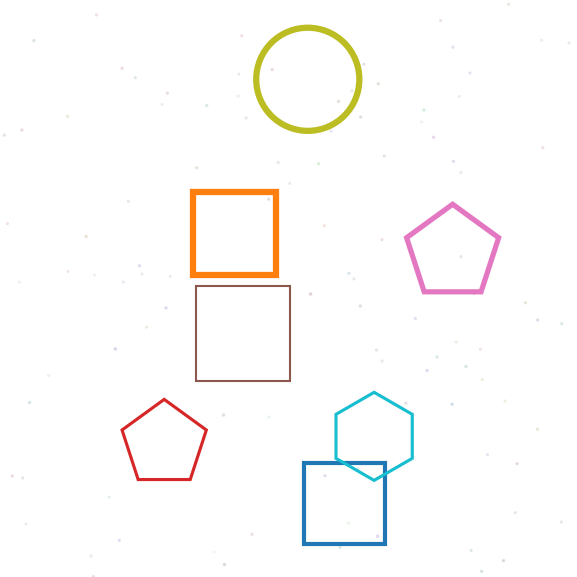[{"shape": "square", "thickness": 2, "radius": 0.35, "center": [0.596, 0.127]}, {"shape": "square", "thickness": 3, "radius": 0.36, "center": [0.406, 0.595]}, {"shape": "pentagon", "thickness": 1.5, "radius": 0.38, "center": [0.284, 0.231]}, {"shape": "square", "thickness": 1, "radius": 0.41, "center": [0.421, 0.422]}, {"shape": "pentagon", "thickness": 2.5, "radius": 0.42, "center": [0.784, 0.562]}, {"shape": "circle", "thickness": 3, "radius": 0.45, "center": [0.533, 0.862]}, {"shape": "hexagon", "thickness": 1.5, "radius": 0.38, "center": [0.648, 0.244]}]